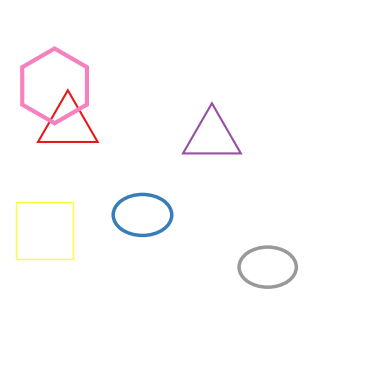[{"shape": "triangle", "thickness": 1.5, "radius": 0.45, "center": [0.176, 0.676]}, {"shape": "oval", "thickness": 2.5, "radius": 0.38, "center": [0.37, 0.442]}, {"shape": "triangle", "thickness": 1.5, "radius": 0.43, "center": [0.55, 0.645]}, {"shape": "square", "thickness": 1, "radius": 0.37, "center": [0.116, 0.401]}, {"shape": "hexagon", "thickness": 3, "radius": 0.49, "center": [0.142, 0.777]}, {"shape": "oval", "thickness": 2.5, "radius": 0.37, "center": [0.695, 0.306]}]